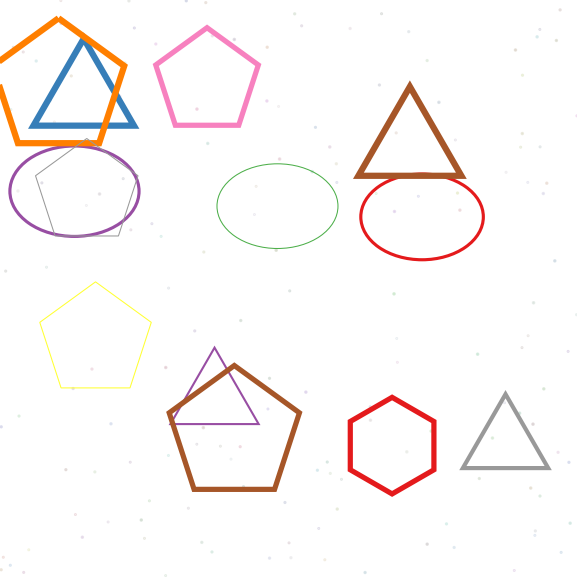[{"shape": "hexagon", "thickness": 2.5, "radius": 0.42, "center": [0.679, 0.227]}, {"shape": "oval", "thickness": 1.5, "radius": 0.53, "center": [0.731, 0.624]}, {"shape": "triangle", "thickness": 3, "radius": 0.5, "center": [0.145, 0.832]}, {"shape": "oval", "thickness": 0.5, "radius": 0.52, "center": [0.48, 0.642]}, {"shape": "triangle", "thickness": 1, "radius": 0.44, "center": [0.372, 0.309]}, {"shape": "oval", "thickness": 1.5, "radius": 0.56, "center": [0.129, 0.668]}, {"shape": "pentagon", "thickness": 3, "radius": 0.6, "center": [0.101, 0.848]}, {"shape": "pentagon", "thickness": 0.5, "radius": 0.51, "center": [0.165, 0.41]}, {"shape": "pentagon", "thickness": 2.5, "radius": 0.59, "center": [0.406, 0.248]}, {"shape": "triangle", "thickness": 3, "radius": 0.51, "center": [0.71, 0.746]}, {"shape": "pentagon", "thickness": 2.5, "radius": 0.47, "center": [0.359, 0.858]}, {"shape": "triangle", "thickness": 2, "radius": 0.43, "center": [0.875, 0.231]}, {"shape": "pentagon", "thickness": 0.5, "radius": 0.47, "center": [0.15, 0.666]}]